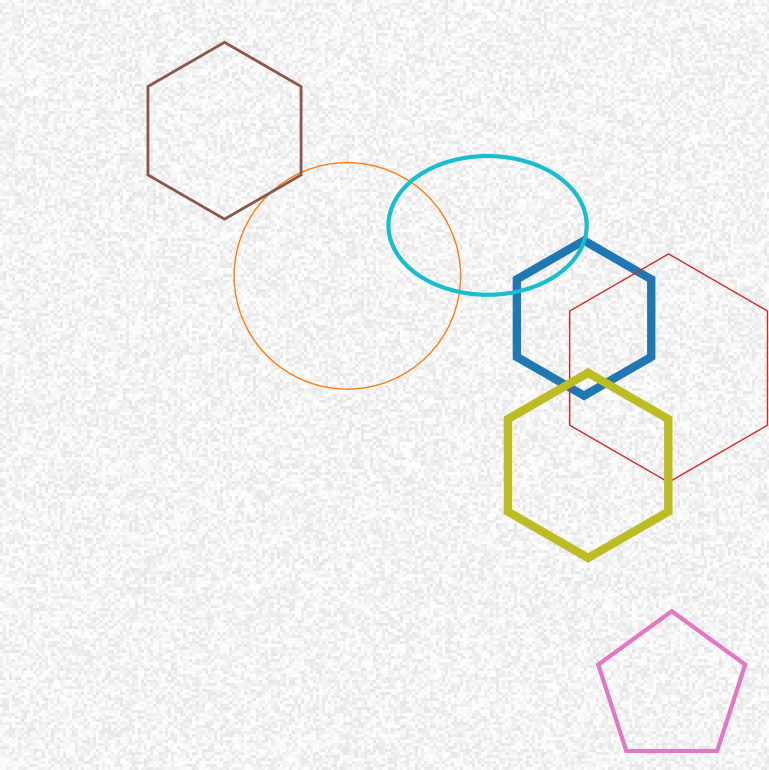[{"shape": "hexagon", "thickness": 3, "radius": 0.5, "center": [0.759, 0.587]}, {"shape": "circle", "thickness": 0.5, "radius": 0.74, "center": [0.451, 0.642]}, {"shape": "hexagon", "thickness": 0.5, "radius": 0.74, "center": [0.868, 0.522]}, {"shape": "hexagon", "thickness": 1, "radius": 0.57, "center": [0.292, 0.83]}, {"shape": "pentagon", "thickness": 1.5, "radius": 0.5, "center": [0.872, 0.106]}, {"shape": "hexagon", "thickness": 3, "radius": 0.6, "center": [0.764, 0.396]}, {"shape": "oval", "thickness": 1.5, "radius": 0.64, "center": [0.633, 0.707]}]